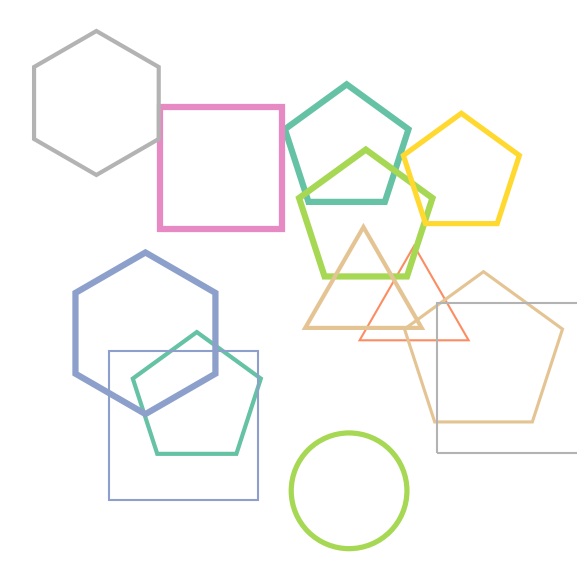[{"shape": "pentagon", "thickness": 3, "radius": 0.56, "center": [0.6, 0.741]}, {"shape": "pentagon", "thickness": 2, "radius": 0.58, "center": [0.341, 0.308]}, {"shape": "triangle", "thickness": 1, "radius": 0.54, "center": [0.717, 0.464]}, {"shape": "hexagon", "thickness": 3, "radius": 0.7, "center": [0.252, 0.422]}, {"shape": "square", "thickness": 1, "radius": 0.65, "center": [0.317, 0.263]}, {"shape": "square", "thickness": 3, "radius": 0.53, "center": [0.383, 0.708]}, {"shape": "pentagon", "thickness": 3, "radius": 0.61, "center": [0.633, 0.619]}, {"shape": "circle", "thickness": 2.5, "radius": 0.5, "center": [0.604, 0.149]}, {"shape": "pentagon", "thickness": 2.5, "radius": 0.53, "center": [0.799, 0.697]}, {"shape": "triangle", "thickness": 2, "radius": 0.58, "center": [0.629, 0.49]}, {"shape": "pentagon", "thickness": 1.5, "radius": 0.72, "center": [0.837, 0.385]}, {"shape": "hexagon", "thickness": 2, "radius": 0.62, "center": [0.167, 0.821]}, {"shape": "square", "thickness": 1, "radius": 0.65, "center": [0.887, 0.344]}]